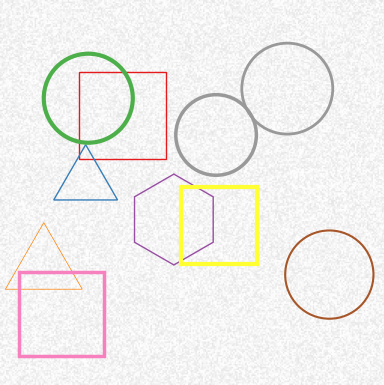[{"shape": "square", "thickness": 1, "radius": 0.57, "center": [0.318, 0.7]}, {"shape": "triangle", "thickness": 1, "radius": 0.48, "center": [0.222, 0.528]}, {"shape": "circle", "thickness": 3, "radius": 0.58, "center": [0.229, 0.745]}, {"shape": "hexagon", "thickness": 1, "radius": 0.59, "center": [0.452, 0.43]}, {"shape": "triangle", "thickness": 0.5, "radius": 0.58, "center": [0.114, 0.306]}, {"shape": "square", "thickness": 3, "radius": 0.5, "center": [0.569, 0.414]}, {"shape": "circle", "thickness": 1.5, "radius": 0.57, "center": [0.855, 0.287]}, {"shape": "square", "thickness": 2.5, "radius": 0.55, "center": [0.159, 0.185]}, {"shape": "circle", "thickness": 2, "radius": 0.59, "center": [0.746, 0.77]}, {"shape": "circle", "thickness": 2.5, "radius": 0.52, "center": [0.561, 0.649]}]